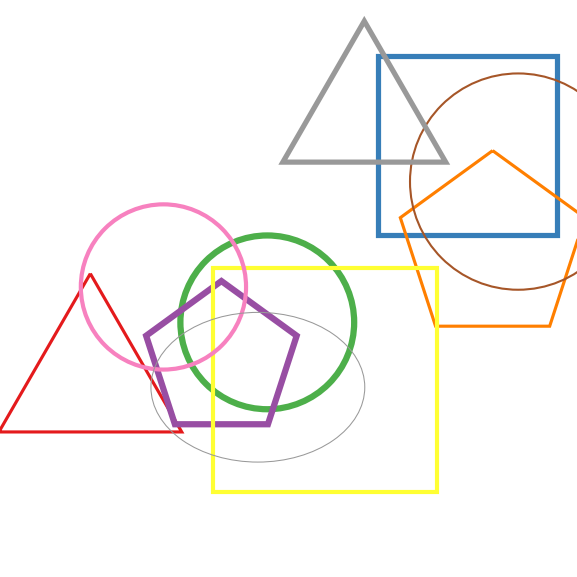[{"shape": "triangle", "thickness": 1.5, "radius": 0.91, "center": [0.156, 0.343]}, {"shape": "square", "thickness": 2.5, "radius": 0.77, "center": [0.809, 0.748]}, {"shape": "circle", "thickness": 3, "radius": 0.75, "center": [0.463, 0.441]}, {"shape": "pentagon", "thickness": 3, "radius": 0.69, "center": [0.383, 0.375]}, {"shape": "pentagon", "thickness": 1.5, "radius": 0.84, "center": [0.853, 0.57]}, {"shape": "square", "thickness": 2, "radius": 0.97, "center": [0.563, 0.341]}, {"shape": "circle", "thickness": 1, "radius": 0.94, "center": [0.897, 0.685]}, {"shape": "circle", "thickness": 2, "radius": 0.72, "center": [0.283, 0.502]}, {"shape": "triangle", "thickness": 2.5, "radius": 0.81, "center": [0.631, 0.8]}, {"shape": "oval", "thickness": 0.5, "radius": 0.93, "center": [0.447, 0.329]}]